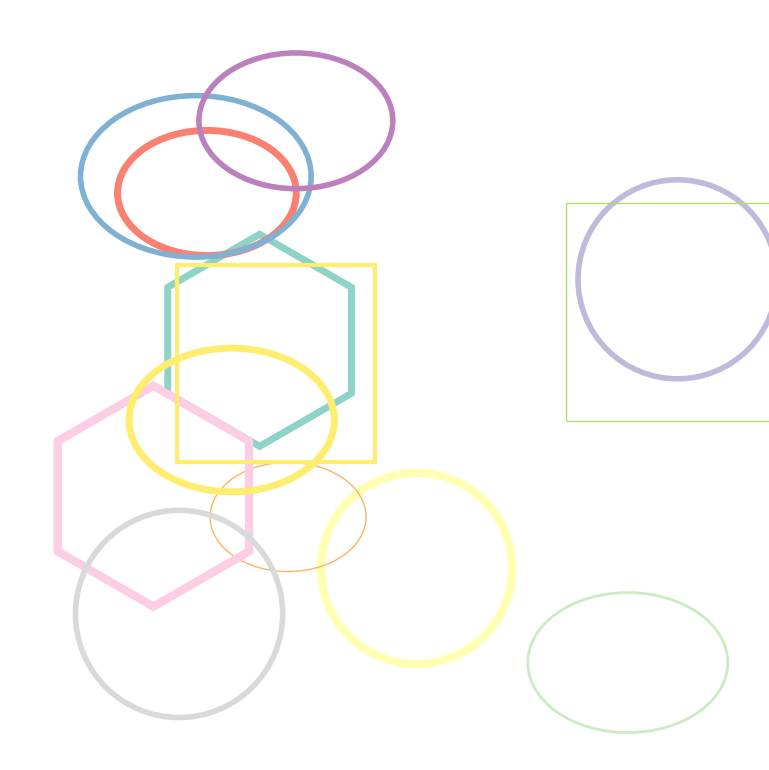[{"shape": "hexagon", "thickness": 2.5, "radius": 0.69, "center": [0.337, 0.558]}, {"shape": "circle", "thickness": 3, "radius": 0.62, "center": [0.541, 0.262]}, {"shape": "circle", "thickness": 2, "radius": 0.65, "center": [0.88, 0.637]}, {"shape": "oval", "thickness": 2.5, "radius": 0.58, "center": [0.269, 0.749]}, {"shape": "oval", "thickness": 2, "radius": 0.75, "center": [0.254, 0.771]}, {"shape": "oval", "thickness": 0.5, "radius": 0.51, "center": [0.374, 0.329]}, {"shape": "square", "thickness": 0.5, "radius": 0.71, "center": [0.877, 0.595]}, {"shape": "hexagon", "thickness": 3, "radius": 0.72, "center": [0.199, 0.356]}, {"shape": "circle", "thickness": 2, "radius": 0.67, "center": [0.233, 0.203]}, {"shape": "oval", "thickness": 2, "radius": 0.63, "center": [0.384, 0.843]}, {"shape": "oval", "thickness": 1, "radius": 0.65, "center": [0.815, 0.139]}, {"shape": "oval", "thickness": 2.5, "radius": 0.67, "center": [0.301, 0.455]}, {"shape": "square", "thickness": 1.5, "radius": 0.64, "center": [0.359, 0.528]}]